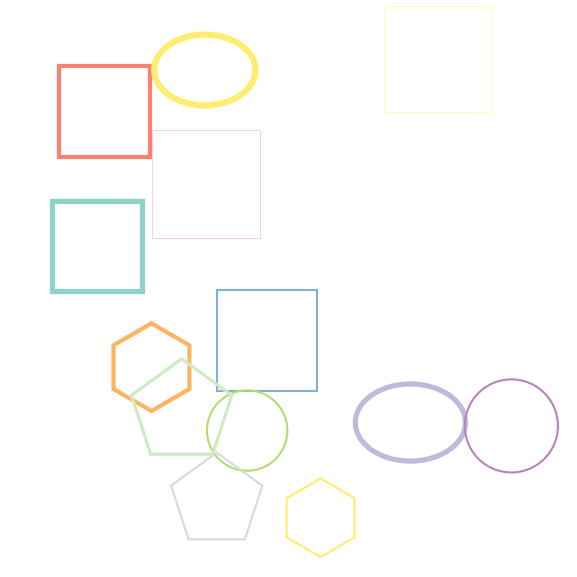[{"shape": "square", "thickness": 2.5, "radius": 0.39, "center": [0.168, 0.573]}, {"shape": "square", "thickness": 0.5, "radius": 0.46, "center": [0.757, 0.898]}, {"shape": "oval", "thickness": 2.5, "radius": 0.48, "center": [0.711, 0.267]}, {"shape": "square", "thickness": 2, "radius": 0.39, "center": [0.181, 0.806]}, {"shape": "square", "thickness": 1, "radius": 0.43, "center": [0.462, 0.41]}, {"shape": "hexagon", "thickness": 2, "radius": 0.38, "center": [0.262, 0.363]}, {"shape": "circle", "thickness": 1, "radius": 0.35, "center": [0.428, 0.254]}, {"shape": "square", "thickness": 0.5, "radius": 0.47, "center": [0.357, 0.681]}, {"shape": "pentagon", "thickness": 1, "radius": 0.42, "center": [0.375, 0.132]}, {"shape": "circle", "thickness": 1, "radius": 0.4, "center": [0.886, 0.262]}, {"shape": "pentagon", "thickness": 1.5, "radius": 0.46, "center": [0.315, 0.286]}, {"shape": "oval", "thickness": 3, "radius": 0.44, "center": [0.355, 0.878]}, {"shape": "hexagon", "thickness": 1, "radius": 0.34, "center": [0.555, 0.103]}]